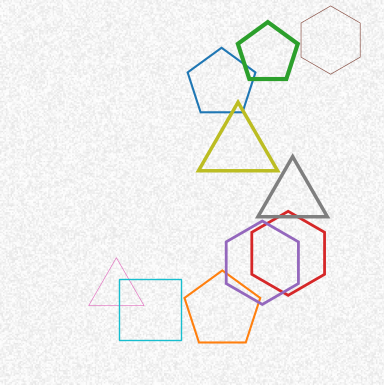[{"shape": "pentagon", "thickness": 1.5, "radius": 0.46, "center": [0.575, 0.783]}, {"shape": "pentagon", "thickness": 1.5, "radius": 0.52, "center": [0.578, 0.194]}, {"shape": "pentagon", "thickness": 3, "radius": 0.41, "center": [0.696, 0.861]}, {"shape": "hexagon", "thickness": 2, "radius": 0.55, "center": [0.749, 0.342]}, {"shape": "hexagon", "thickness": 2, "radius": 0.54, "center": [0.681, 0.318]}, {"shape": "hexagon", "thickness": 0.5, "radius": 0.44, "center": [0.859, 0.896]}, {"shape": "triangle", "thickness": 0.5, "radius": 0.42, "center": [0.302, 0.248]}, {"shape": "triangle", "thickness": 2.5, "radius": 0.52, "center": [0.76, 0.489]}, {"shape": "triangle", "thickness": 2.5, "radius": 0.59, "center": [0.618, 0.616]}, {"shape": "square", "thickness": 1, "radius": 0.4, "center": [0.39, 0.196]}]